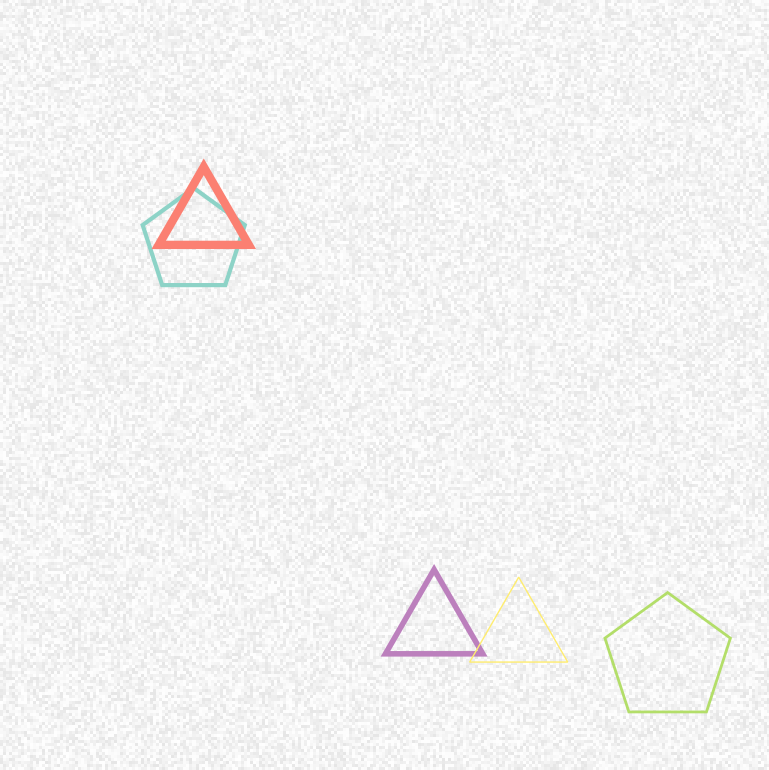[{"shape": "pentagon", "thickness": 1.5, "radius": 0.35, "center": [0.252, 0.686]}, {"shape": "triangle", "thickness": 3, "radius": 0.34, "center": [0.265, 0.716]}, {"shape": "pentagon", "thickness": 1, "radius": 0.43, "center": [0.867, 0.145]}, {"shape": "triangle", "thickness": 2, "radius": 0.36, "center": [0.564, 0.187]}, {"shape": "triangle", "thickness": 0.5, "radius": 0.37, "center": [0.674, 0.177]}]